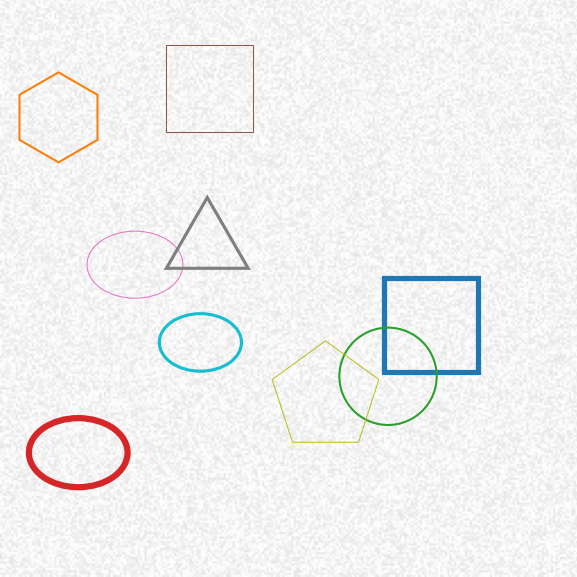[{"shape": "square", "thickness": 2.5, "radius": 0.4, "center": [0.747, 0.436]}, {"shape": "hexagon", "thickness": 1, "radius": 0.39, "center": [0.101, 0.796]}, {"shape": "circle", "thickness": 1, "radius": 0.42, "center": [0.672, 0.348]}, {"shape": "oval", "thickness": 3, "radius": 0.43, "center": [0.135, 0.215]}, {"shape": "square", "thickness": 0.5, "radius": 0.38, "center": [0.363, 0.846]}, {"shape": "oval", "thickness": 0.5, "radius": 0.41, "center": [0.234, 0.541]}, {"shape": "triangle", "thickness": 1.5, "radius": 0.41, "center": [0.359, 0.575]}, {"shape": "pentagon", "thickness": 0.5, "radius": 0.49, "center": [0.564, 0.312]}, {"shape": "oval", "thickness": 1.5, "radius": 0.36, "center": [0.347, 0.406]}]